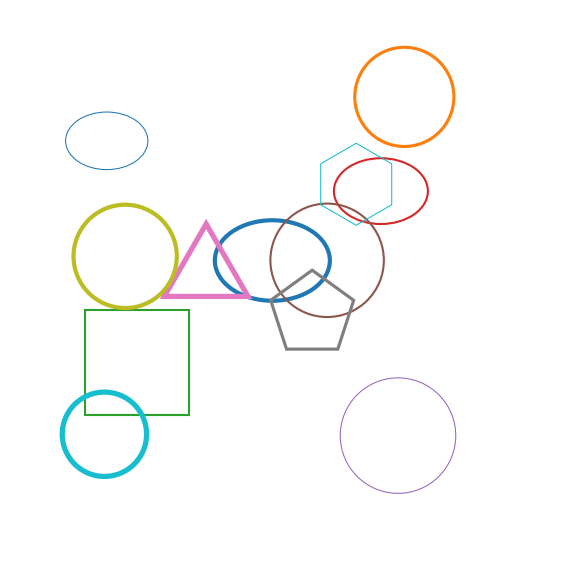[{"shape": "oval", "thickness": 2, "radius": 0.5, "center": [0.472, 0.548]}, {"shape": "oval", "thickness": 0.5, "radius": 0.36, "center": [0.185, 0.755]}, {"shape": "circle", "thickness": 1.5, "radius": 0.43, "center": [0.7, 0.831]}, {"shape": "square", "thickness": 1, "radius": 0.45, "center": [0.237, 0.372]}, {"shape": "oval", "thickness": 1, "radius": 0.41, "center": [0.66, 0.668]}, {"shape": "circle", "thickness": 0.5, "radius": 0.5, "center": [0.689, 0.245]}, {"shape": "circle", "thickness": 1, "radius": 0.49, "center": [0.566, 0.548]}, {"shape": "triangle", "thickness": 2.5, "radius": 0.42, "center": [0.357, 0.528]}, {"shape": "pentagon", "thickness": 1.5, "radius": 0.38, "center": [0.541, 0.456]}, {"shape": "circle", "thickness": 2, "radius": 0.45, "center": [0.217, 0.555]}, {"shape": "hexagon", "thickness": 0.5, "radius": 0.35, "center": [0.617, 0.68]}, {"shape": "circle", "thickness": 2.5, "radius": 0.37, "center": [0.181, 0.247]}]